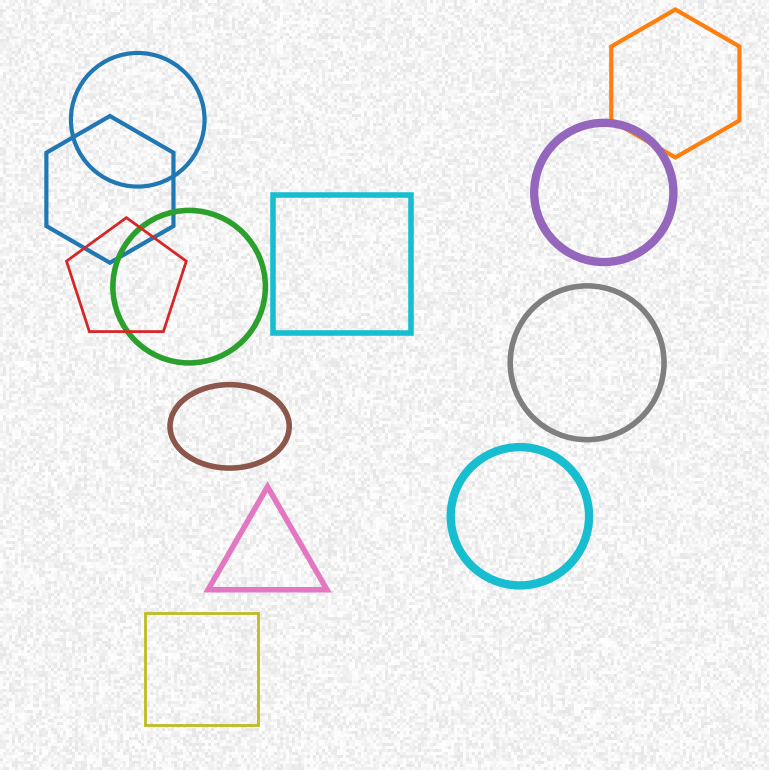[{"shape": "hexagon", "thickness": 1.5, "radius": 0.48, "center": [0.143, 0.754]}, {"shape": "circle", "thickness": 1.5, "radius": 0.43, "center": [0.179, 0.844]}, {"shape": "hexagon", "thickness": 1.5, "radius": 0.48, "center": [0.877, 0.892]}, {"shape": "circle", "thickness": 2, "radius": 0.5, "center": [0.246, 0.628]}, {"shape": "pentagon", "thickness": 1, "radius": 0.41, "center": [0.164, 0.636]}, {"shape": "circle", "thickness": 3, "radius": 0.45, "center": [0.784, 0.75]}, {"shape": "oval", "thickness": 2, "radius": 0.39, "center": [0.298, 0.446]}, {"shape": "triangle", "thickness": 2, "radius": 0.45, "center": [0.347, 0.279]}, {"shape": "circle", "thickness": 2, "radius": 0.5, "center": [0.762, 0.529]}, {"shape": "square", "thickness": 1, "radius": 0.36, "center": [0.262, 0.131]}, {"shape": "circle", "thickness": 3, "radius": 0.45, "center": [0.675, 0.33]}, {"shape": "square", "thickness": 2, "radius": 0.45, "center": [0.444, 0.657]}]